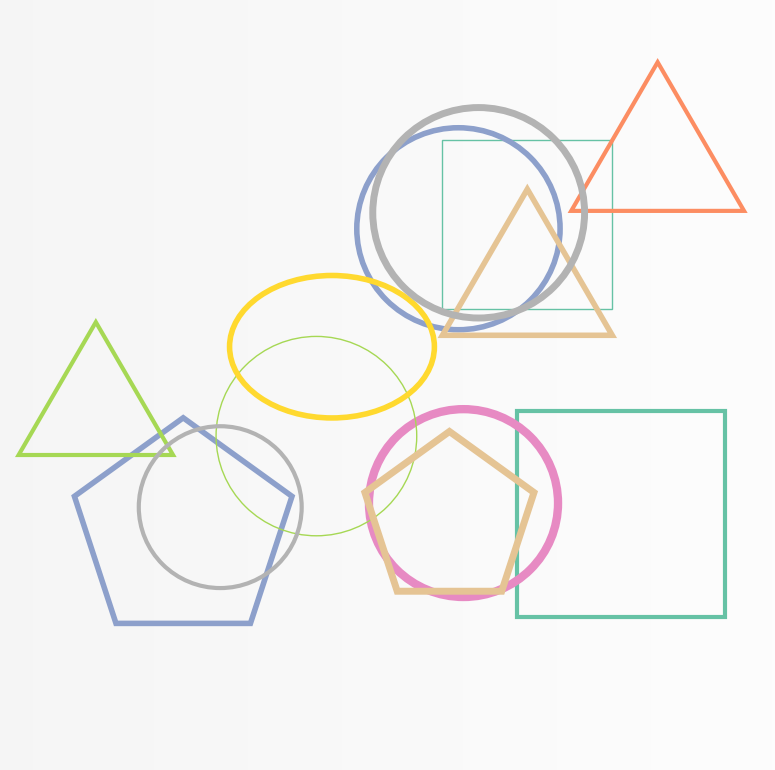[{"shape": "square", "thickness": 0.5, "radius": 0.55, "center": [0.68, 0.708]}, {"shape": "square", "thickness": 1.5, "radius": 0.67, "center": [0.801, 0.332]}, {"shape": "triangle", "thickness": 1.5, "radius": 0.64, "center": [0.849, 0.79]}, {"shape": "pentagon", "thickness": 2, "radius": 0.74, "center": [0.236, 0.31]}, {"shape": "circle", "thickness": 2, "radius": 0.66, "center": [0.592, 0.703]}, {"shape": "circle", "thickness": 3, "radius": 0.61, "center": [0.598, 0.347]}, {"shape": "triangle", "thickness": 1.5, "radius": 0.58, "center": [0.124, 0.467]}, {"shape": "circle", "thickness": 0.5, "radius": 0.65, "center": [0.408, 0.434]}, {"shape": "oval", "thickness": 2, "radius": 0.66, "center": [0.428, 0.55]}, {"shape": "pentagon", "thickness": 2.5, "radius": 0.57, "center": [0.58, 0.325]}, {"shape": "triangle", "thickness": 2, "radius": 0.63, "center": [0.68, 0.628]}, {"shape": "circle", "thickness": 1.5, "radius": 0.53, "center": [0.284, 0.341]}, {"shape": "circle", "thickness": 2.5, "radius": 0.68, "center": [0.618, 0.724]}]